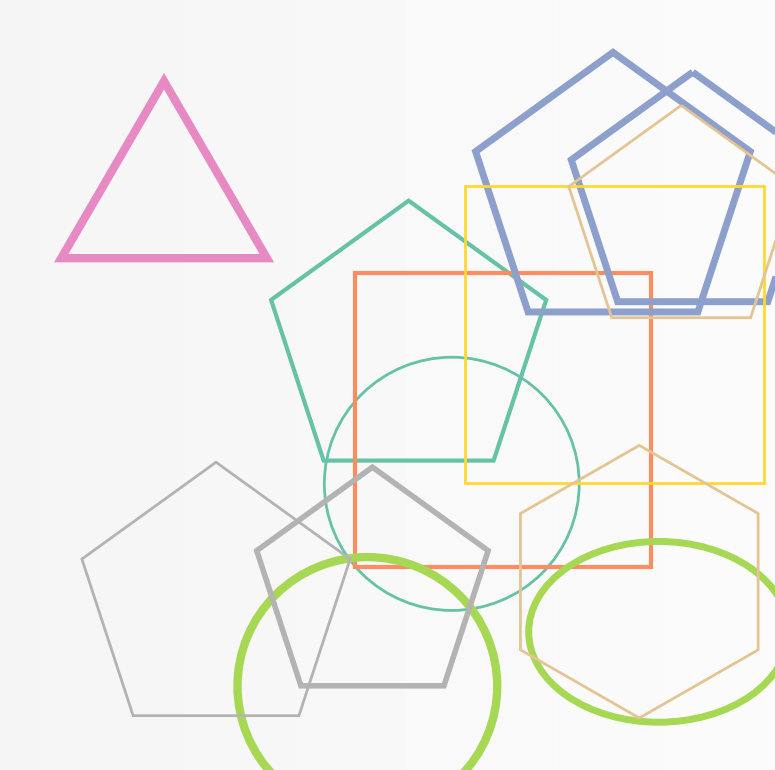[{"shape": "circle", "thickness": 1, "radius": 0.82, "center": [0.583, 0.372]}, {"shape": "pentagon", "thickness": 1.5, "radius": 0.93, "center": [0.527, 0.553]}, {"shape": "square", "thickness": 1.5, "radius": 0.95, "center": [0.65, 0.455]}, {"shape": "pentagon", "thickness": 2.5, "radius": 0.93, "center": [0.791, 0.746]}, {"shape": "pentagon", "thickness": 2.5, "radius": 0.82, "center": [0.894, 0.742]}, {"shape": "triangle", "thickness": 3, "radius": 0.77, "center": [0.212, 0.741]}, {"shape": "oval", "thickness": 2.5, "radius": 0.84, "center": [0.85, 0.179]}, {"shape": "circle", "thickness": 3, "radius": 0.84, "center": [0.474, 0.109]}, {"shape": "square", "thickness": 1, "radius": 0.96, "center": [0.792, 0.566]}, {"shape": "hexagon", "thickness": 1, "radius": 0.89, "center": [0.825, 0.245]}, {"shape": "pentagon", "thickness": 1, "radius": 0.76, "center": [0.879, 0.711]}, {"shape": "pentagon", "thickness": 1, "radius": 0.91, "center": [0.279, 0.218]}, {"shape": "pentagon", "thickness": 2, "radius": 0.78, "center": [0.481, 0.236]}]